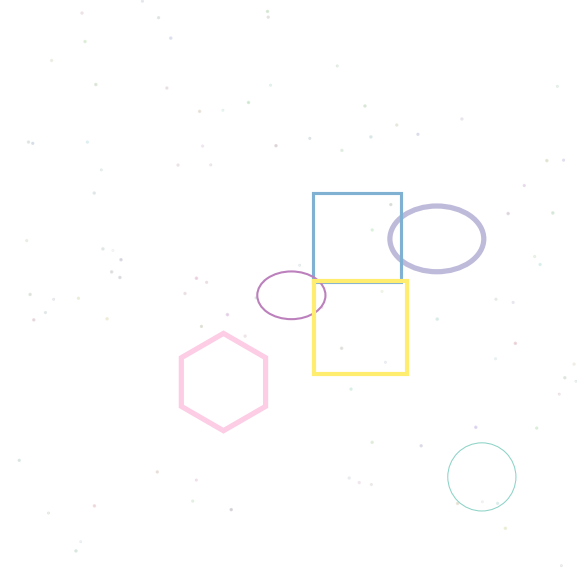[{"shape": "circle", "thickness": 0.5, "radius": 0.3, "center": [0.834, 0.173]}, {"shape": "oval", "thickness": 2.5, "radius": 0.41, "center": [0.756, 0.586]}, {"shape": "square", "thickness": 1.5, "radius": 0.38, "center": [0.618, 0.588]}, {"shape": "hexagon", "thickness": 2.5, "radius": 0.42, "center": [0.387, 0.338]}, {"shape": "oval", "thickness": 1, "radius": 0.3, "center": [0.505, 0.488]}, {"shape": "square", "thickness": 2, "radius": 0.4, "center": [0.625, 0.432]}]